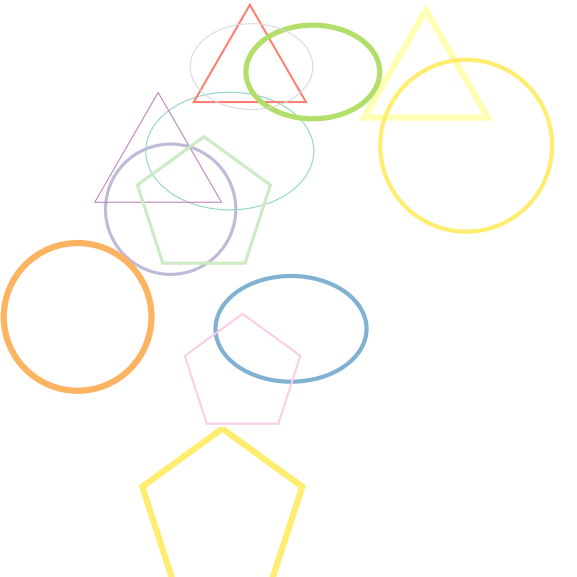[{"shape": "oval", "thickness": 0.5, "radius": 0.73, "center": [0.398, 0.738]}, {"shape": "triangle", "thickness": 3, "radius": 0.62, "center": [0.738, 0.857]}, {"shape": "circle", "thickness": 1.5, "radius": 0.56, "center": [0.295, 0.637]}, {"shape": "triangle", "thickness": 1, "radius": 0.56, "center": [0.433, 0.879]}, {"shape": "oval", "thickness": 2, "radius": 0.65, "center": [0.504, 0.43]}, {"shape": "circle", "thickness": 3, "radius": 0.64, "center": [0.134, 0.45]}, {"shape": "oval", "thickness": 2.5, "radius": 0.58, "center": [0.542, 0.874]}, {"shape": "pentagon", "thickness": 1, "radius": 0.53, "center": [0.42, 0.35]}, {"shape": "oval", "thickness": 0.5, "radius": 0.53, "center": [0.435, 0.884]}, {"shape": "triangle", "thickness": 0.5, "radius": 0.63, "center": [0.274, 0.712]}, {"shape": "pentagon", "thickness": 1.5, "radius": 0.61, "center": [0.353, 0.641]}, {"shape": "pentagon", "thickness": 3, "radius": 0.73, "center": [0.385, 0.111]}, {"shape": "circle", "thickness": 2, "radius": 0.74, "center": [0.807, 0.747]}]